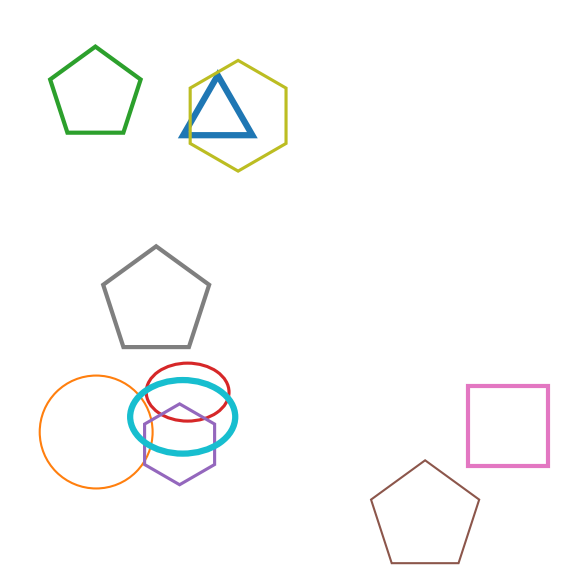[{"shape": "triangle", "thickness": 3, "radius": 0.35, "center": [0.377, 0.8]}, {"shape": "circle", "thickness": 1, "radius": 0.49, "center": [0.167, 0.251]}, {"shape": "pentagon", "thickness": 2, "radius": 0.41, "center": [0.165, 0.836]}, {"shape": "oval", "thickness": 1.5, "radius": 0.36, "center": [0.325, 0.32]}, {"shape": "hexagon", "thickness": 1.5, "radius": 0.35, "center": [0.311, 0.23]}, {"shape": "pentagon", "thickness": 1, "radius": 0.49, "center": [0.736, 0.104]}, {"shape": "square", "thickness": 2, "radius": 0.35, "center": [0.88, 0.262]}, {"shape": "pentagon", "thickness": 2, "radius": 0.48, "center": [0.27, 0.476]}, {"shape": "hexagon", "thickness": 1.5, "radius": 0.48, "center": [0.412, 0.799]}, {"shape": "oval", "thickness": 3, "radius": 0.45, "center": [0.316, 0.277]}]